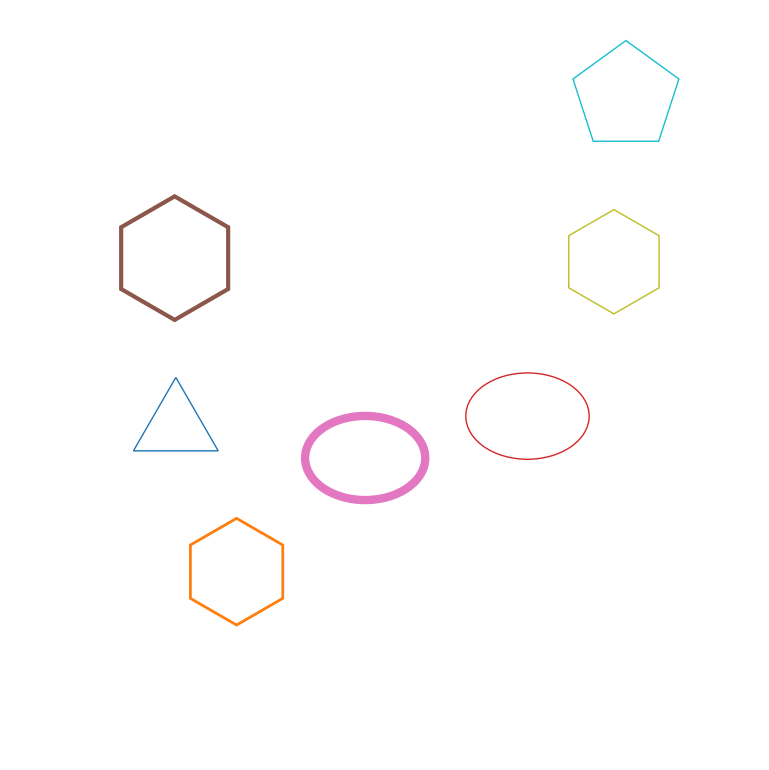[{"shape": "triangle", "thickness": 0.5, "radius": 0.32, "center": [0.228, 0.446]}, {"shape": "hexagon", "thickness": 1, "radius": 0.35, "center": [0.307, 0.258]}, {"shape": "oval", "thickness": 0.5, "radius": 0.4, "center": [0.685, 0.46]}, {"shape": "hexagon", "thickness": 1.5, "radius": 0.4, "center": [0.227, 0.665]}, {"shape": "oval", "thickness": 3, "radius": 0.39, "center": [0.474, 0.405]}, {"shape": "hexagon", "thickness": 0.5, "radius": 0.34, "center": [0.797, 0.66]}, {"shape": "pentagon", "thickness": 0.5, "radius": 0.36, "center": [0.813, 0.875]}]